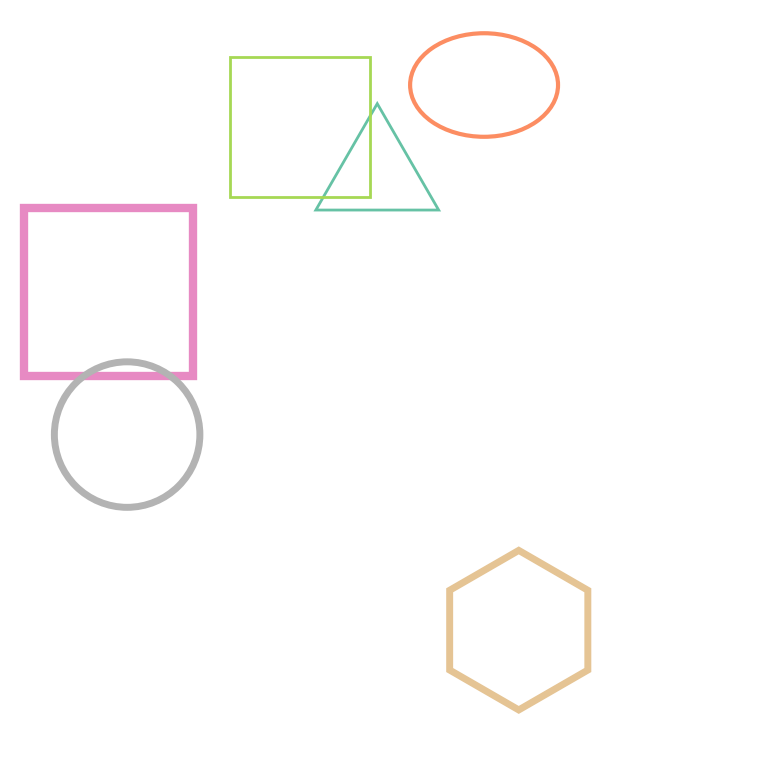[{"shape": "triangle", "thickness": 1, "radius": 0.46, "center": [0.49, 0.773]}, {"shape": "oval", "thickness": 1.5, "radius": 0.48, "center": [0.629, 0.89]}, {"shape": "square", "thickness": 3, "radius": 0.55, "center": [0.141, 0.621]}, {"shape": "square", "thickness": 1, "radius": 0.46, "center": [0.389, 0.836]}, {"shape": "hexagon", "thickness": 2.5, "radius": 0.52, "center": [0.674, 0.182]}, {"shape": "circle", "thickness": 2.5, "radius": 0.47, "center": [0.165, 0.436]}]